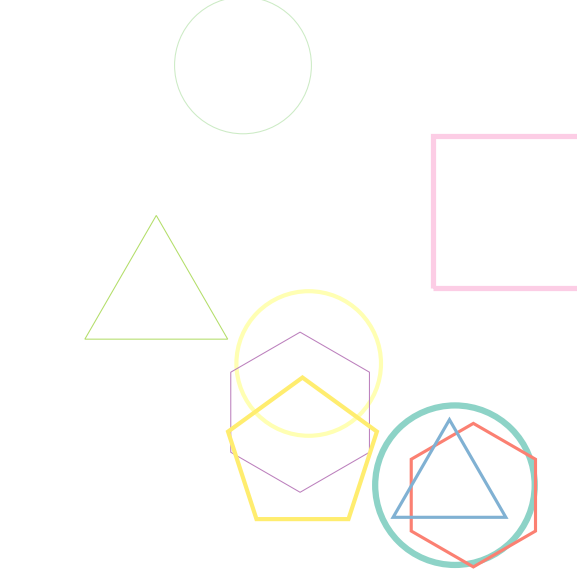[{"shape": "circle", "thickness": 3, "radius": 0.69, "center": [0.788, 0.159]}, {"shape": "circle", "thickness": 2, "radius": 0.63, "center": [0.535, 0.37]}, {"shape": "hexagon", "thickness": 1.5, "radius": 0.62, "center": [0.82, 0.142]}, {"shape": "triangle", "thickness": 1.5, "radius": 0.56, "center": [0.778, 0.16]}, {"shape": "triangle", "thickness": 0.5, "radius": 0.71, "center": [0.271, 0.483]}, {"shape": "square", "thickness": 2.5, "radius": 0.65, "center": [0.881, 0.632]}, {"shape": "hexagon", "thickness": 0.5, "radius": 0.69, "center": [0.52, 0.285]}, {"shape": "circle", "thickness": 0.5, "radius": 0.59, "center": [0.421, 0.886]}, {"shape": "pentagon", "thickness": 2, "radius": 0.68, "center": [0.524, 0.21]}]